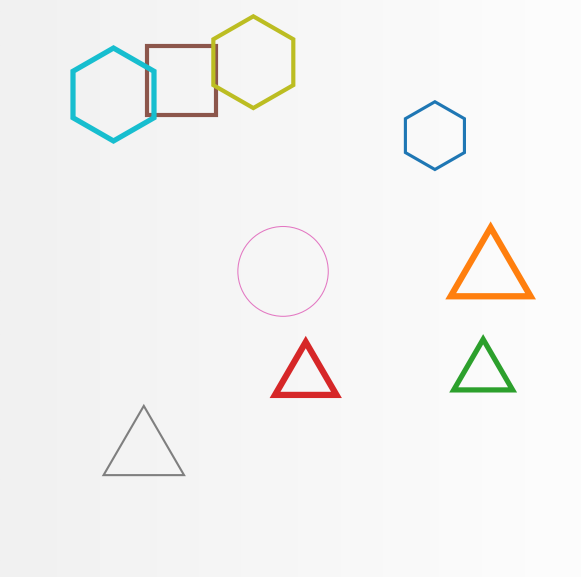[{"shape": "hexagon", "thickness": 1.5, "radius": 0.29, "center": [0.748, 0.764]}, {"shape": "triangle", "thickness": 3, "radius": 0.4, "center": [0.844, 0.526]}, {"shape": "triangle", "thickness": 2.5, "radius": 0.29, "center": [0.831, 0.353]}, {"shape": "triangle", "thickness": 3, "radius": 0.31, "center": [0.526, 0.346]}, {"shape": "square", "thickness": 2, "radius": 0.3, "center": [0.312, 0.859]}, {"shape": "circle", "thickness": 0.5, "radius": 0.39, "center": [0.487, 0.529]}, {"shape": "triangle", "thickness": 1, "radius": 0.4, "center": [0.247, 0.216]}, {"shape": "hexagon", "thickness": 2, "radius": 0.4, "center": [0.436, 0.891]}, {"shape": "hexagon", "thickness": 2.5, "radius": 0.4, "center": [0.195, 0.835]}]